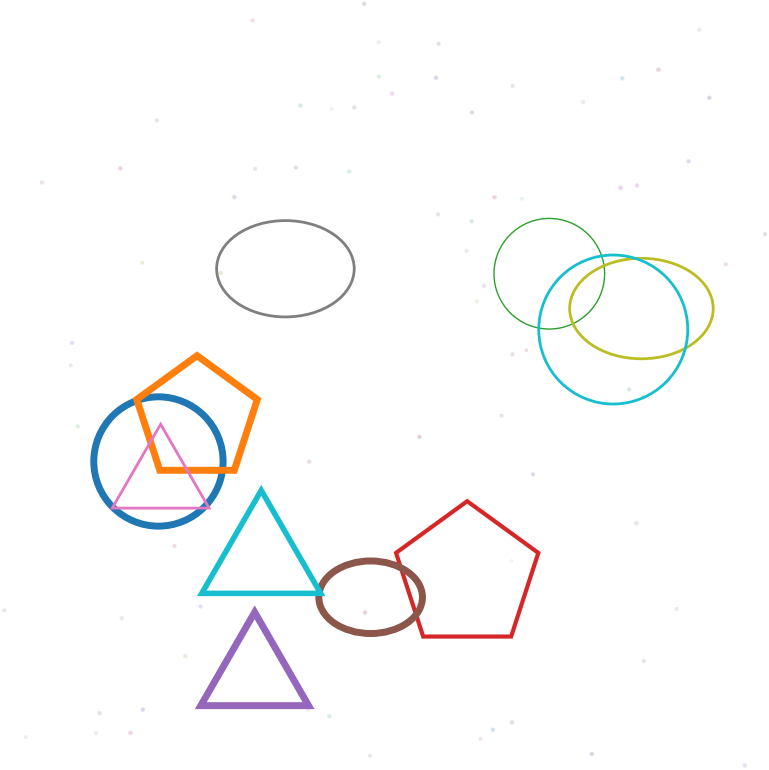[{"shape": "circle", "thickness": 2.5, "radius": 0.42, "center": [0.206, 0.401]}, {"shape": "pentagon", "thickness": 2.5, "radius": 0.41, "center": [0.256, 0.456]}, {"shape": "circle", "thickness": 0.5, "radius": 0.36, "center": [0.713, 0.644]}, {"shape": "pentagon", "thickness": 1.5, "radius": 0.49, "center": [0.607, 0.252]}, {"shape": "triangle", "thickness": 2.5, "radius": 0.4, "center": [0.331, 0.124]}, {"shape": "oval", "thickness": 2.5, "radius": 0.34, "center": [0.481, 0.224]}, {"shape": "triangle", "thickness": 1, "radius": 0.36, "center": [0.209, 0.376]}, {"shape": "oval", "thickness": 1, "radius": 0.45, "center": [0.371, 0.651]}, {"shape": "oval", "thickness": 1, "radius": 0.47, "center": [0.833, 0.599]}, {"shape": "circle", "thickness": 1, "radius": 0.48, "center": [0.796, 0.572]}, {"shape": "triangle", "thickness": 2, "radius": 0.45, "center": [0.339, 0.274]}]